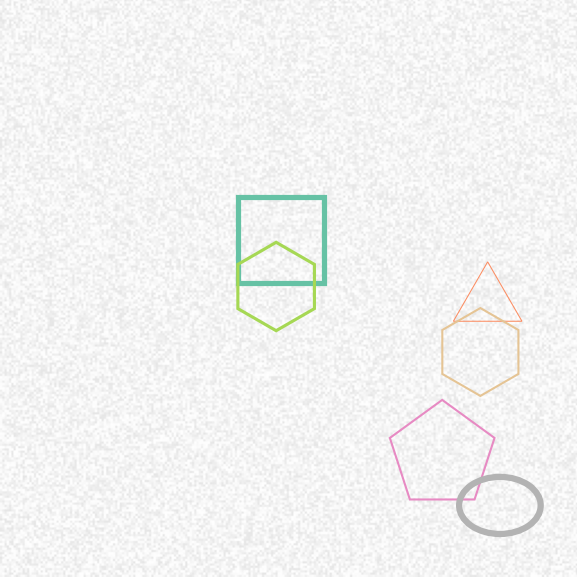[{"shape": "square", "thickness": 2.5, "radius": 0.37, "center": [0.486, 0.584]}, {"shape": "triangle", "thickness": 0.5, "radius": 0.34, "center": [0.844, 0.477]}, {"shape": "pentagon", "thickness": 1, "radius": 0.48, "center": [0.766, 0.211]}, {"shape": "hexagon", "thickness": 1.5, "radius": 0.38, "center": [0.478, 0.503]}, {"shape": "hexagon", "thickness": 1, "radius": 0.38, "center": [0.832, 0.39]}, {"shape": "oval", "thickness": 3, "radius": 0.35, "center": [0.866, 0.124]}]